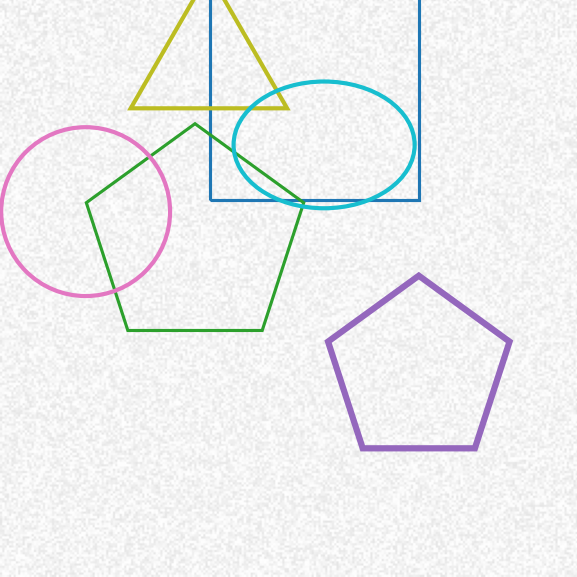[{"shape": "square", "thickness": 1.5, "radius": 0.91, "center": [0.544, 0.834]}, {"shape": "pentagon", "thickness": 1.5, "radius": 0.99, "center": [0.338, 0.587]}, {"shape": "pentagon", "thickness": 3, "radius": 0.83, "center": [0.725, 0.357]}, {"shape": "circle", "thickness": 2, "radius": 0.73, "center": [0.148, 0.633]}, {"shape": "triangle", "thickness": 2, "radius": 0.78, "center": [0.362, 0.89]}, {"shape": "oval", "thickness": 2, "radius": 0.78, "center": [0.561, 0.748]}]